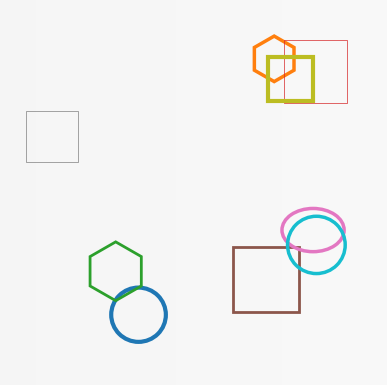[{"shape": "circle", "thickness": 3, "radius": 0.35, "center": [0.358, 0.183]}, {"shape": "hexagon", "thickness": 2.5, "radius": 0.3, "center": [0.708, 0.847]}, {"shape": "hexagon", "thickness": 2, "radius": 0.38, "center": [0.299, 0.295]}, {"shape": "square", "thickness": 0.5, "radius": 0.41, "center": [0.815, 0.813]}, {"shape": "square", "thickness": 2, "radius": 0.42, "center": [0.686, 0.274]}, {"shape": "oval", "thickness": 2.5, "radius": 0.4, "center": [0.808, 0.402]}, {"shape": "square", "thickness": 0.5, "radius": 0.33, "center": [0.134, 0.645]}, {"shape": "square", "thickness": 3, "radius": 0.29, "center": [0.749, 0.796]}, {"shape": "circle", "thickness": 2.5, "radius": 0.37, "center": [0.816, 0.364]}]